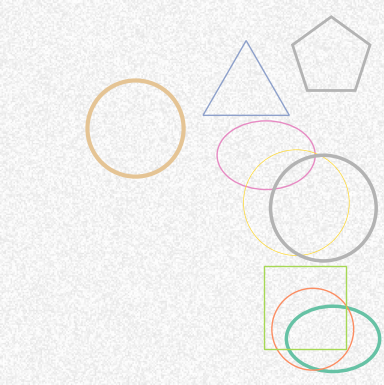[{"shape": "oval", "thickness": 2.5, "radius": 0.61, "center": [0.865, 0.12]}, {"shape": "circle", "thickness": 1, "radius": 0.53, "center": [0.812, 0.145]}, {"shape": "triangle", "thickness": 1, "radius": 0.65, "center": [0.639, 0.765]}, {"shape": "oval", "thickness": 1, "radius": 0.64, "center": [0.691, 0.597]}, {"shape": "square", "thickness": 1, "radius": 0.54, "center": [0.792, 0.201]}, {"shape": "circle", "thickness": 0.5, "radius": 0.69, "center": [0.77, 0.474]}, {"shape": "circle", "thickness": 3, "radius": 0.62, "center": [0.352, 0.666]}, {"shape": "circle", "thickness": 2.5, "radius": 0.69, "center": [0.84, 0.46]}, {"shape": "pentagon", "thickness": 2, "radius": 0.53, "center": [0.86, 0.851]}]